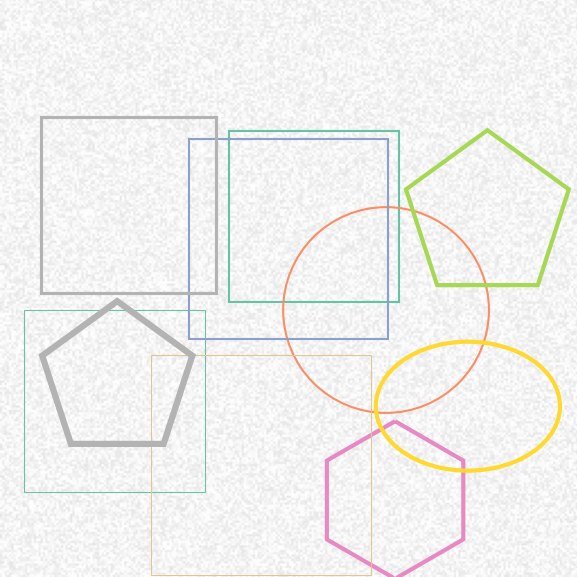[{"shape": "square", "thickness": 1, "radius": 0.74, "center": [0.544, 0.624]}, {"shape": "square", "thickness": 0.5, "radius": 0.79, "center": [0.198, 0.305]}, {"shape": "circle", "thickness": 1, "radius": 0.89, "center": [0.669, 0.462]}, {"shape": "square", "thickness": 1, "radius": 0.86, "center": [0.5, 0.585]}, {"shape": "hexagon", "thickness": 2, "radius": 0.68, "center": [0.684, 0.133]}, {"shape": "pentagon", "thickness": 2, "radius": 0.74, "center": [0.844, 0.625]}, {"shape": "oval", "thickness": 2, "radius": 0.8, "center": [0.81, 0.296]}, {"shape": "square", "thickness": 0.5, "radius": 0.95, "center": [0.452, 0.194]}, {"shape": "pentagon", "thickness": 3, "radius": 0.68, "center": [0.203, 0.341]}, {"shape": "square", "thickness": 1.5, "radius": 0.76, "center": [0.222, 0.644]}]